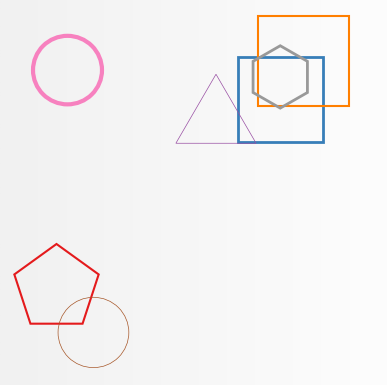[{"shape": "pentagon", "thickness": 1.5, "radius": 0.57, "center": [0.146, 0.252]}, {"shape": "square", "thickness": 2, "radius": 0.55, "center": [0.725, 0.742]}, {"shape": "triangle", "thickness": 0.5, "radius": 0.6, "center": [0.557, 0.688]}, {"shape": "square", "thickness": 1.5, "radius": 0.58, "center": [0.784, 0.842]}, {"shape": "circle", "thickness": 0.5, "radius": 0.46, "center": [0.241, 0.136]}, {"shape": "circle", "thickness": 3, "radius": 0.44, "center": [0.174, 0.818]}, {"shape": "hexagon", "thickness": 2, "radius": 0.4, "center": [0.723, 0.8]}]